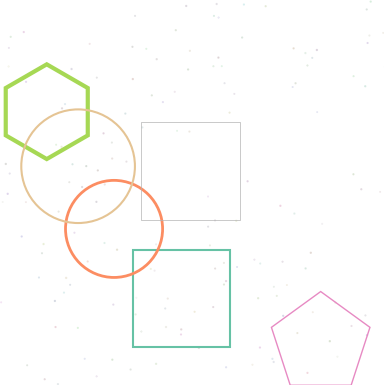[{"shape": "square", "thickness": 1.5, "radius": 0.63, "center": [0.472, 0.224]}, {"shape": "circle", "thickness": 2, "radius": 0.63, "center": [0.296, 0.405]}, {"shape": "pentagon", "thickness": 1, "radius": 0.67, "center": [0.833, 0.108]}, {"shape": "hexagon", "thickness": 3, "radius": 0.62, "center": [0.121, 0.71]}, {"shape": "circle", "thickness": 1.5, "radius": 0.74, "center": [0.203, 0.568]}, {"shape": "square", "thickness": 0.5, "radius": 0.64, "center": [0.495, 0.556]}]